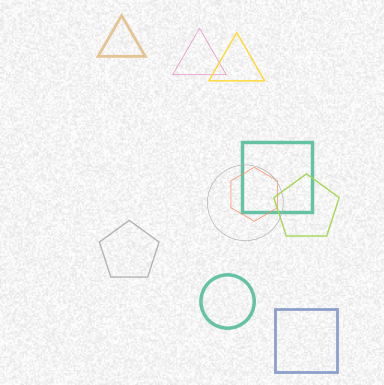[{"shape": "circle", "thickness": 2.5, "radius": 0.35, "center": [0.591, 0.217]}, {"shape": "square", "thickness": 2.5, "radius": 0.45, "center": [0.719, 0.539]}, {"shape": "hexagon", "thickness": 0.5, "radius": 0.35, "center": [0.66, 0.495]}, {"shape": "square", "thickness": 2, "radius": 0.41, "center": [0.795, 0.115]}, {"shape": "triangle", "thickness": 0.5, "radius": 0.4, "center": [0.518, 0.846]}, {"shape": "pentagon", "thickness": 1, "radius": 0.45, "center": [0.796, 0.459]}, {"shape": "triangle", "thickness": 1, "radius": 0.42, "center": [0.615, 0.832]}, {"shape": "triangle", "thickness": 2, "radius": 0.35, "center": [0.316, 0.889]}, {"shape": "pentagon", "thickness": 1, "radius": 0.41, "center": [0.336, 0.346]}, {"shape": "circle", "thickness": 0.5, "radius": 0.49, "center": [0.637, 0.473]}]